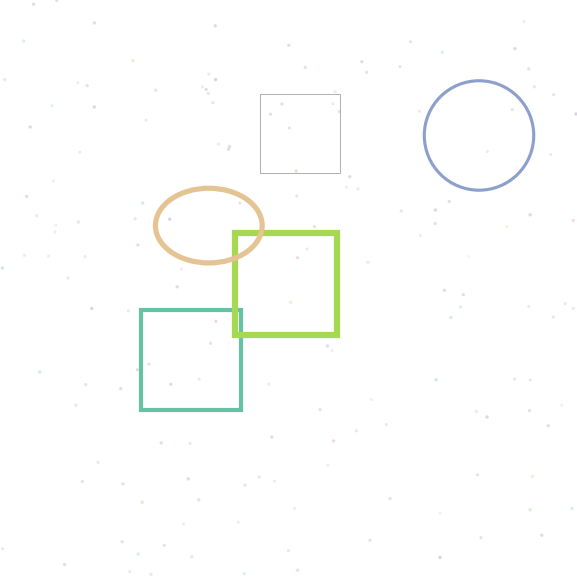[{"shape": "square", "thickness": 2, "radius": 0.43, "center": [0.331, 0.375]}, {"shape": "circle", "thickness": 1.5, "radius": 0.47, "center": [0.829, 0.765]}, {"shape": "square", "thickness": 3, "radius": 0.44, "center": [0.495, 0.507]}, {"shape": "oval", "thickness": 2.5, "radius": 0.46, "center": [0.362, 0.609]}, {"shape": "square", "thickness": 0.5, "radius": 0.34, "center": [0.519, 0.767]}]